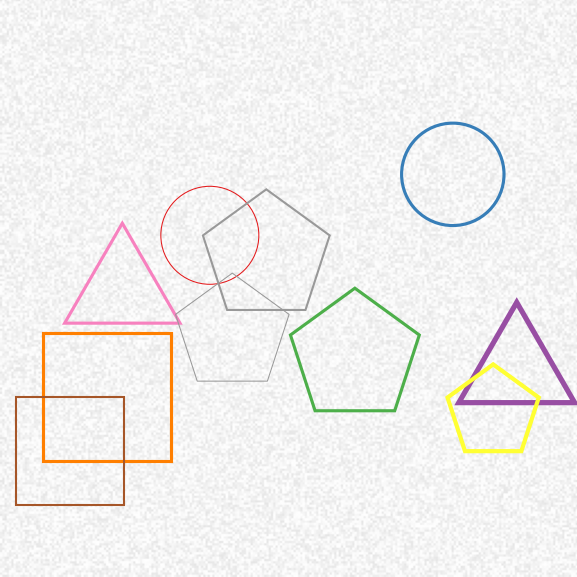[{"shape": "circle", "thickness": 0.5, "radius": 0.42, "center": [0.363, 0.592]}, {"shape": "circle", "thickness": 1.5, "radius": 0.44, "center": [0.784, 0.697]}, {"shape": "pentagon", "thickness": 1.5, "radius": 0.59, "center": [0.615, 0.383]}, {"shape": "triangle", "thickness": 2.5, "radius": 0.58, "center": [0.895, 0.36]}, {"shape": "square", "thickness": 1.5, "radius": 0.55, "center": [0.186, 0.311]}, {"shape": "pentagon", "thickness": 2, "radius": 0.42, "center": [0.854, 0.285]}, {"shape": "square", "thickness": 1, "radius": 0.47, "center": [0.122, 0.218]}, {"shape": "triangle", "thickness": 1.5, "radius": 0.58, "center": [0.212, 0.497]}, {"shape": "pentagon", "thickness": 1, "radius": 0.58, "center": [0.461, 0.556]}, {"shape": "pentagon", "thickness": 0.5, "radius": 0.52, "center": [0.402, 0.423]}]